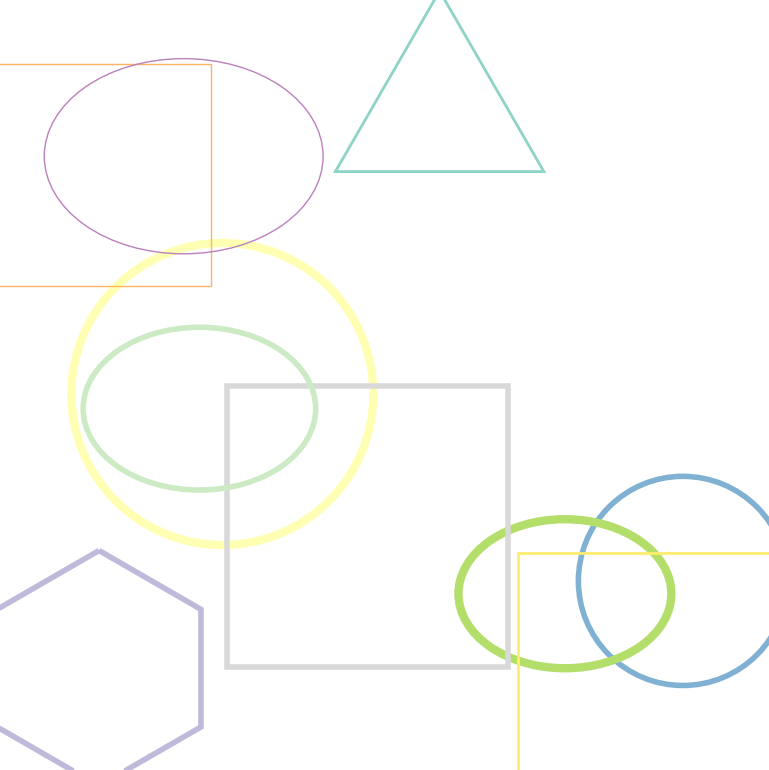[{"shape": "triangle", "thickness": 1, "radius": 0.78, "center": [0.571, 0.855]}, {"shape": "circle", "thickness": 3, "radius": 0.98, "center": [0.289, 0.488]}, {"shape": "hexagon", "thickness": 2, "radius": 0.76, "center": [0.129, 0.132]}, {"shape": "circle", "thickness": 2, "radius": 0.68, "center": [0.887, 0.246]}, {"shape": "square", "thickness": 0.5, "radius": 0.72, "center": [0.13, 0.773]}, {"shape": "oval", "thickness": 3, "radius": 0.69, "center": [0.734, 0.229]}, {"shape": "square", "thickness": 2, "radius": 0.91, "center": [0.477, 0.316]}, {"shape": "oval", "thickness": 0.5, "radius": 0.91, "center": [0.239, 0.797]}, {"shape": "oval", "thickness": 2, "radius": 0.75, "center": [0.259, 0.469]}, {"shape": "square", "thickness": 1, "radius": 0.87, "center": [0.846, 0.108]}]